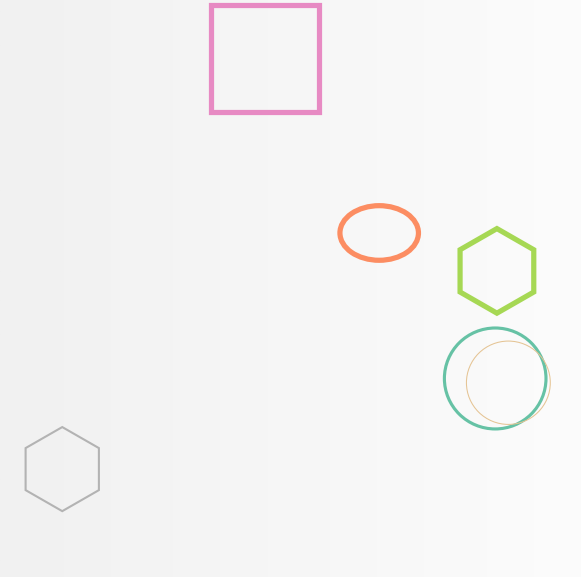[{"shape": "circle", "thickness": 1.5, "radius": 0.44, "center": [0.852, 0.344]}, {"shape": "oval", "thickness": 2.5, "radius": 0.34, "center": [0.652, 0.596]}, {"shape": "square", "thickness": 2.5, "radius": 0.46, "center": [0.456, 0.898]}, {"shape": "hexagon", "thickness": 2.5, "radius": 0.37, "center": [0.855, 0.53]}, {"shape": "circle", "thickness": 0.5, "radius": 0.36, "center": [0.875, 0.336]}, {"shape": "hexagon", "thickness": 1, "radius": 0.36, "center": [0.107, 0.187]}]